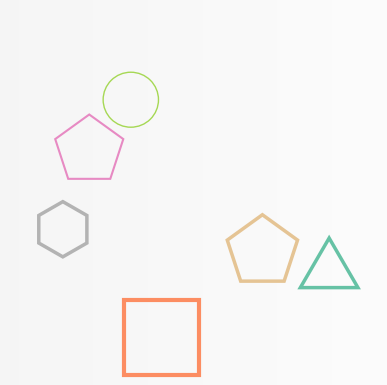[{"shape": "triangle", "thickness": 2.5, "radius": 0.43, "center": [0.849, 0.296]}, {"shape": "square", "thickness": 3, "radius": 0.49, "center": [0.417, 0.122]}, {"shape": "pentagon", "thickness": 1.5, "radius": 0.46, "center": [0.23, 0.61]}, {"shape": "circle", "thickness": 1, "radius": 0.36, "center": [0.338, 0.741]}, {"shape": "pentagon", "thickness": 2.5, "radius": 0.48, "center": [0.677, 0.347]}, {"shape": "hexagon", "thickness": 2.5, "radius": 0.36, "center": [0.162, 0.405]}]